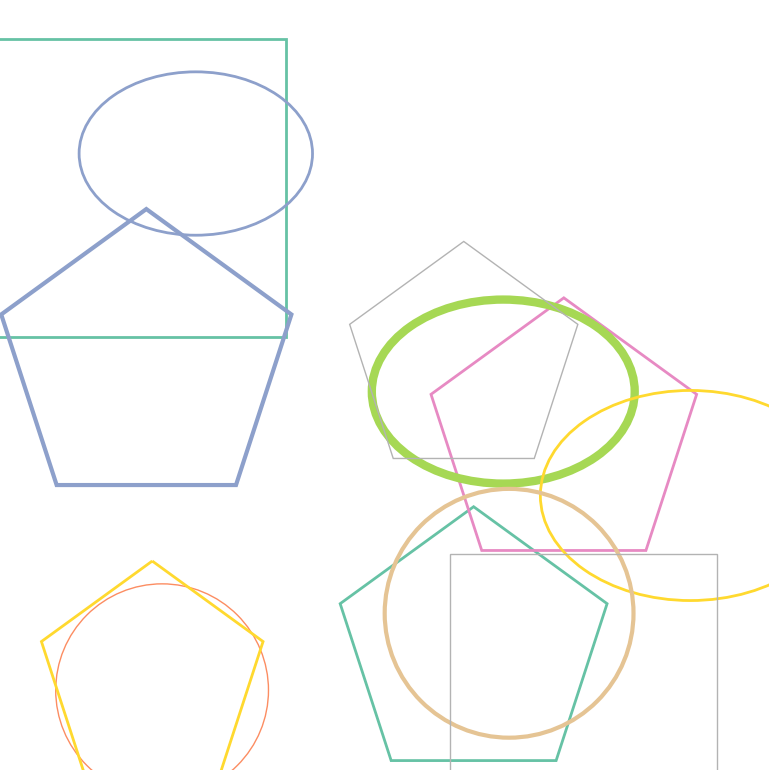[{"shape": "square", "thickness": 1, "radius": 0.97, "center": [0.178, 0.756]}, {"shape": "pentagon", "thickness": 1, "radius": 0.91, "center": [0.615, 0.16]}, {"shape": "circle", "thickness": 0.5, "radius": 0.69, "center": [0.211, 0.104]}, {"shape": "pentagon", "thickness": 1.5, "radius": 0.99, "center": [0.19, 0.53]}, {"shape": "oval", "thickness": 1, "radius": 0.76, "center": [0.254, 0.801]}, {"shape": "pentagon", "thickness": 1, "radius": 0.91, "center": [0.732, 0.432]}, {"shape": "oval", "thickness": 3, "radius": 0.85, "center": [0.654, 0.491]}, {"shape": "oval", "thickness": 1, "radius": 0.97, "center": [0.897, 0.356]}, {"shape": "pentagon", "thickness": 1, "radius": 0.76, "center": [0.198, 0.12]}, {"shape": "circle", "thickness": 1.5, "radius": 0.81, "center": [0.661, 0.204]}, {"shape": "pentagon", "thickness": 0.5, "radius": 0.78, "center": [0.602, 0.531]}, {"shape": "square", "thickness": 0.5, "radius": 0.87, "center": [0.758, 0.107]}]